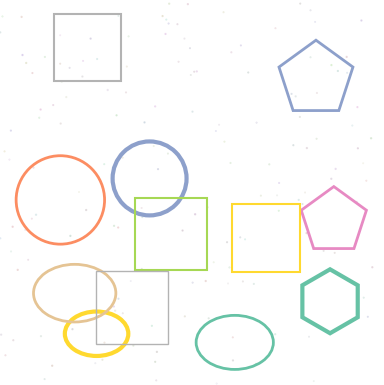[{"shape": "oval", "thickness": 2, "radius": 0.5, "center": [0.61, 0.111]}, {"shape": "hexagon", "thickness": 3, "radius": 0.42, "center": [0.857, 0.217]}, {"shape": "circle", "thickness": 2, "radius": 0.57, "center": [0.157, 0.481]}, {"shape": "pentagon", "thickness": 2, "radius": 0.51, "center": [0.821, 0.795]}, {"shape": "circle", "thickness": 3, "radius": 0.48, "center": [0.389, 0.537]}, {"shape": "pentagon", "thickness": 2, "radius": 0.45, "center": [0.867, 0.426]}, {"shape": "square", "thickness": 1.5, "radius": 0.47, "center": [0.444, 0.393]}, {"shape": "oval", "thickness": 3, "radius": 0.41, "center": [0.251, 0.133]}, {"shape": "square", "thickness": 1.5, "radius": 0.44, "center": [0.691, 0.382]}, {"shape": "oval", "thickness": 2, "radius": 0.53, "center": [0.194, 0.239]}, {"shape": "square", "thickness": 1.5, "radius": 0.44, "center": [0.227, 0.877]}, {"shape": "square", "thickness": 1, "radius": 0.47, "center": [0.343, 0.202]}]